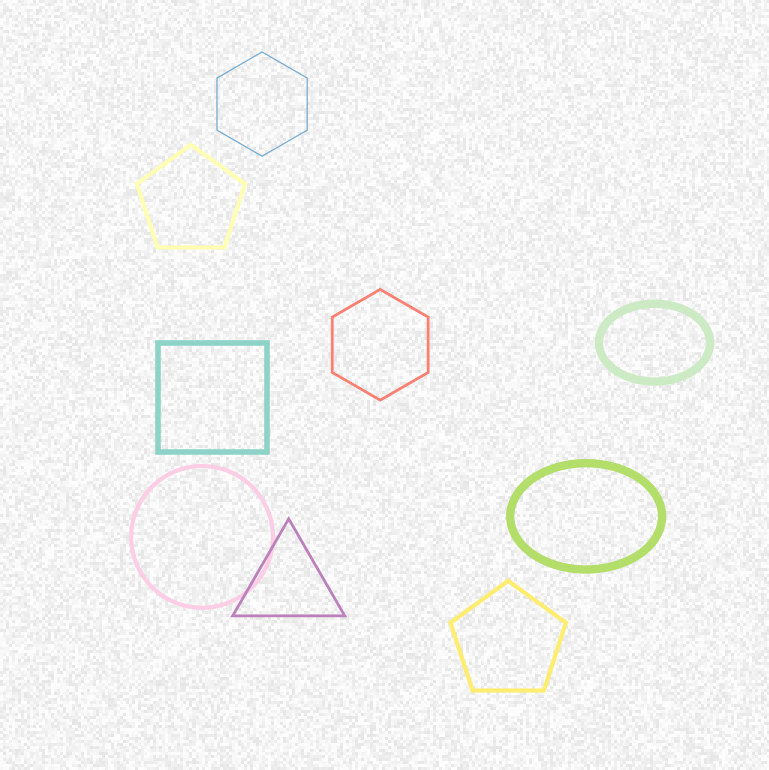[{"shape": "square", "thickness": 2, "radius": 0.35, "center": [0.276, 0.484]}, {"shape": "pentagon", "thickness": 1.5, "radius": 0.37, "center": [0.248, 0.738]}, {"shape": "hexagon", "thickness": 1, "radius": 0.36, "center": [0.494, 0.552]}, {"shape": "hexagon", "thickness": 0.5, "radius": 0.34, "center": [0.34, 0.865]}, {"shape": "oval", "thickness": 3, "radius": 0.49, "center": [0.761, 0.329]}, {"shape": "circle", "thickness": 1.5, "radius": 0.46, "center": [0.262, 0.303]}, {"shape": "triangle", "thickness": 1, "radius": 0.42, "center": [0.375, 0.242]}, {"shape": "oval", "thickness": 3, "radius": 0.36, "center": [0.85, 0.555]}, {"shape": "pentagon", "thickness": 1.5, "radius": 0.39, "center": [0.66, 0.167]}]